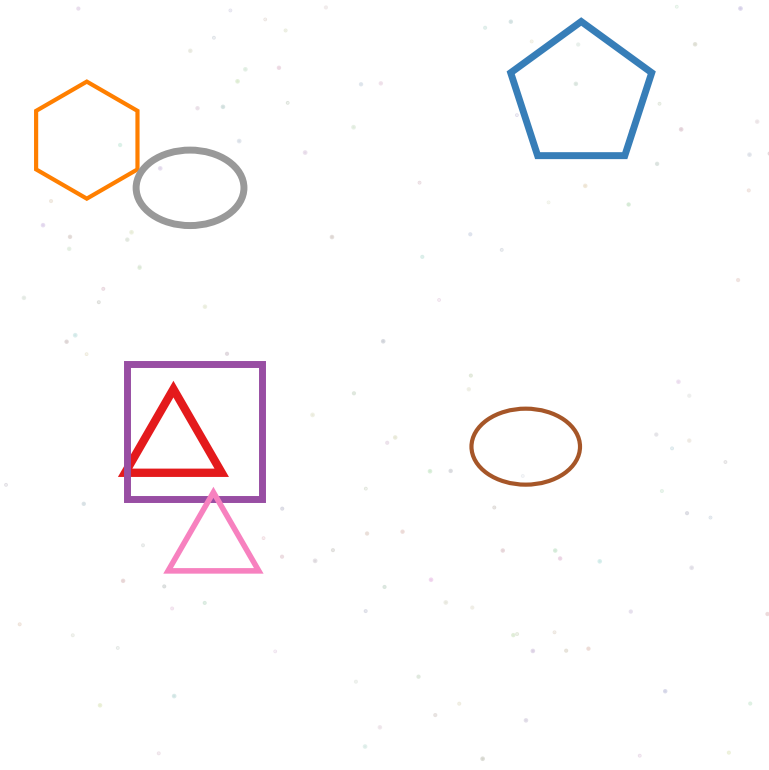[{"shape": "triangle", "thickness": 3, "radius": 0.36, "center": [0.225, 0.422]}, {"shape": "pentagon", "thickness": 2.5, "radius": 0.48, "center": [0.755, 0.876]}, {"shape": "square", "thickness": 2.5, "radius": 0.44, "center": [0.253, 0.44]}, {"shape": "hexagon", "thickness": 1.5, "radius": 0.38, "center": [0.113, 0.818]}, {"shape": "oval", "thickness": 1.5, "radius": 0.35, "center": [0.683, 0.42]}, {"shape": "triangle", "thickness": 2, "radius": 0.34, "center": [0.277, 0.293]}, {"shape": "oval", "thickness": 2.5, "radius": 0.35, "center": [0.247, 0.756]}]